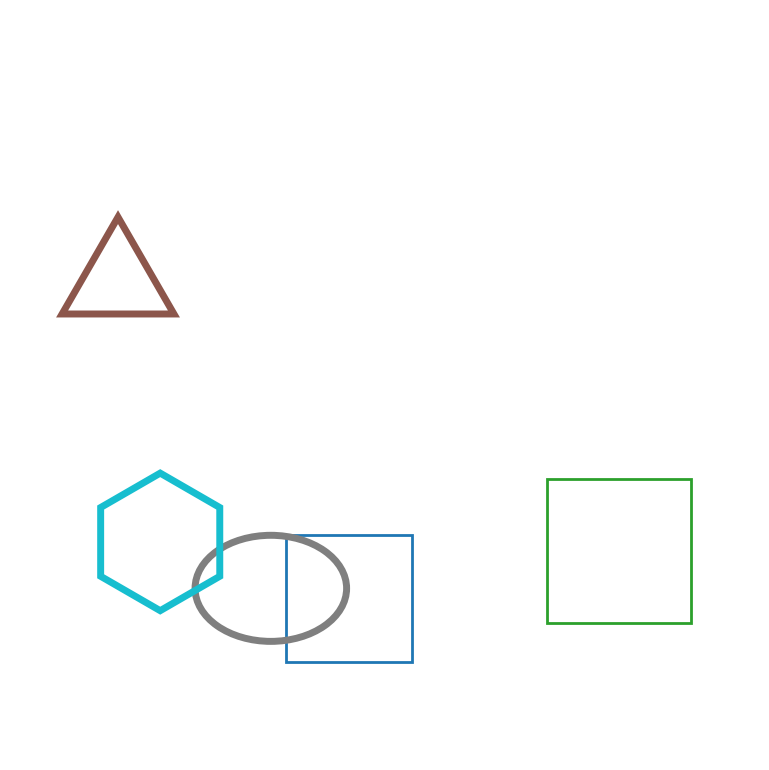[{"shape": "square", "thickness": 1, "radius": 0.41, "center": [0.453, 0.223]}, {"shape": "square", "thickness": 1, "radius": 0.47, "center": [0.804, 0.285]}, {"shape": "triangle", "thickness": 2.5, "radius": 0.42, "center": [0.153, 0.634]}, {"shape": "oval", "thickness": 2.5, "radius": 0.49, "center": [0.352, 0.236]}, {"shape": "hexagon", "thickness": 2.5, "radius": 0.45, "center": [0.208, 0.296]}]